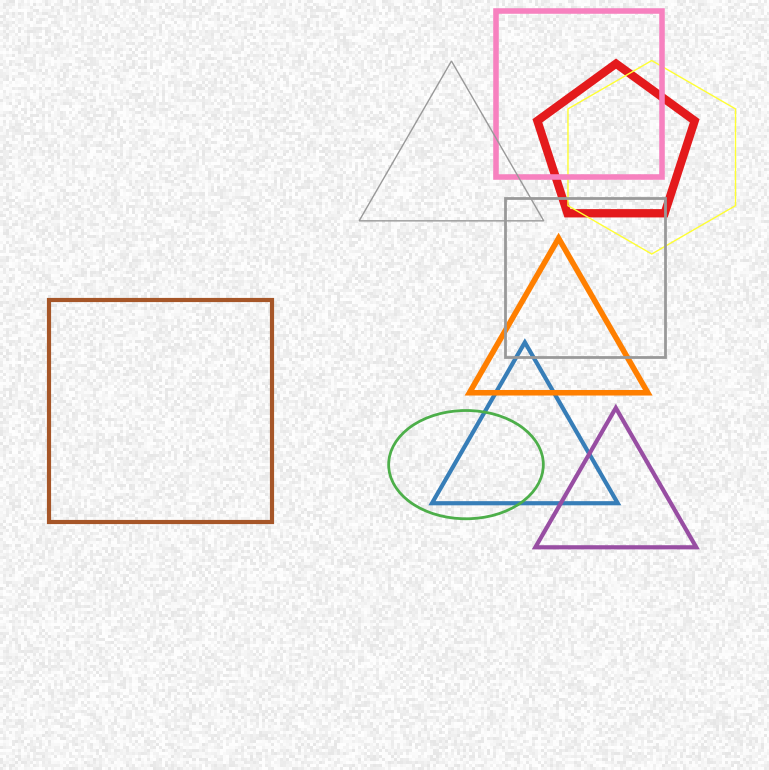[{"shape": "pentagon", "thickness": 3, "radius": 0.54, "center": [0.8, 0.81]}, {"shape": "triangle", "thickness": 1.5, "radius": 0.7, "center": [0.682, 0.416]}, {"shape": "oval", "thickness": 1, "radius": 0.5, "center": [0.605, 0.397]}, {"shape": "triangle", "thickness": 1.5, "radius": 0.6, "center": [0.8, 0.35]}, {"shape": "triangle", "thickness": 2, "radius": 0.67, "center": [0.725, 0.557]}, {"shape": "hexagon", "thickness": 0.5, "radius": 0.63, "center": [0.846, 0.796]}, {"shape": "square", "thickness": 1.5, "radius": 0.72, "center": [0.208, 0.467]}, {"shape": "square", "thickness": 2, "radius": 0.54, "center": [0.752, 0.878]}, {"shape": "triangle", "thickness": 0.5, "radius": 0.69, "center": [0.586, 0.782]}, {"shape": "square", "thickness": 1, "radius": 0.52, "center": [0.76, 0.64]}]